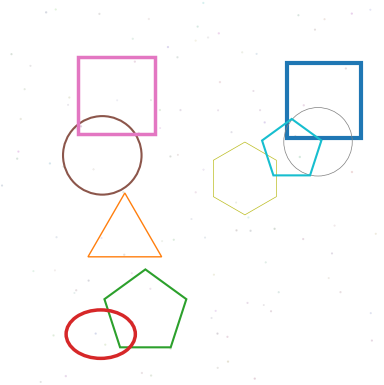[{"shape": "square", "thickness": 3, "radius": 0.48, "center": [0.842, 0.739]}, {"shape": "triangle", "thickness": 1, "radius": 0.55, "center": [0.324, 0.388]}, {"shape": "pentagon", "thickness": 1.5, "radius": 0.56, "center": [0.378, 0.188]}, {"shape": "oval", "thickness": 2.5, "radius": 0.45, "center": [0.262, 0.132]}, {"shape": "circle", "thickness": 1.5, "radius": 0.51, "center": [0.266, 0.596]}, {"shape": "square", "thickness": 2.5, "radius": 0.5, "center": [0.303, 0.753]}, {"shape": "circle", "thickness": 0.5, "radius": 0.44, "center": [0.826, 0.632]}, {"shape": "hexagon", "thickness": 0.5, "radius": 0.47, "center": [0.636, 0.536]}, {"shape": "pentagon", "thickness": 1.5, "radius": 0.41, "center": [0.758, 0.61]}]